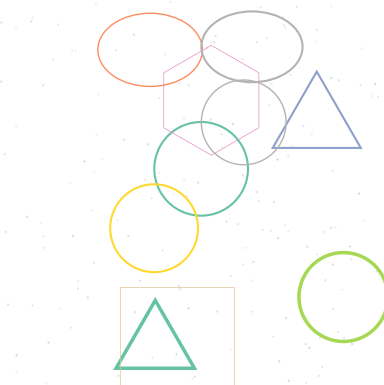[{"shape": "circle", "thickness": 1.5, "radius": 0.61, "center": [0.522, 0.561]}, {"shape": "triangle", "thickness": 2.5, "radius": 0.59, "center": [0.403, 0.102]}, {"shape": "oval", "thickness": 1, "radius": 0.68, "center": [0.39, 0.871]}, {"shape": "triangle", "thickness": 1.5, "radius": 0.66, "center": [0.823, 0.682]}, {"shape": "hexagon", "thickness": 0.5, "radius": 0.71, "center": [0.549, 0.74]}, {"shape": "circle", "thickness": 2.5, "radius": 0.58, "center": [0.892, 0.228]}, {"shape": "circle", "thickness": 1.5, "radius": 0.57, "center": [0.4, 0.407]}, {"shape": "square", "thickness": 0.5, "radius": 0.74, "center": [0.46, 0.108]}, {"shape": "oval", "thickness": 1.5, "radius": 0.66, "center": [0.654, 0.878]}, {"shape": "circle", "thickness": 1, "radius": 0.55, "center": [0.633, 0.682]}]